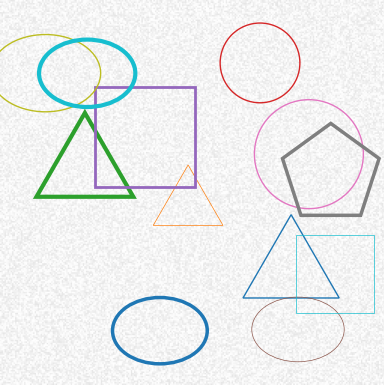[{"shape": "triangle", "thickness": 1, "radius": 0.72, "center": [0.756, 0.298]}, {"shape": "oval", "thickness": 2.5, "radius": 0.62, "center": [0.415, 0.141]}, {"shape": "triangle", "thickness": 0.5, "radius": 0.52, "center": [0.489, 0.467]}, {"shape": "triangle", "thickness": 3, "radius": 0.73, "center": [0.22, 0.562]}, {"shape": "circle", "thickness": 1, "radius": 0.52, "center": [0.675, 0.837]}, {"shape": "square", "thickness": 2, "radius": 0.65, "center": [0.376, 0.645]}, {"shape": "oval", "thickness": 0.5, "radius": 0.6, "center": [0.774, 0.144]}, {"shape": "circle", "thickness": 1, "radius": 0.71, "center": [0.802, 0.6]}, {"shape": "pentagon", "thickness": 2.5, "radius": 0.66, "center": [0.859, 0.547]}, {"shape": "oval", "thickness": 1, "radius": 0.72, "center": [0.118, 0.81]}, {"shape": "square", "thickness": 0.5, "radius": 0.51, "center": [0.87, 0.287]}, {"shape": "oval", "thickness": 3, "radius": 0.63, "center": [0.226, 0.81]}]